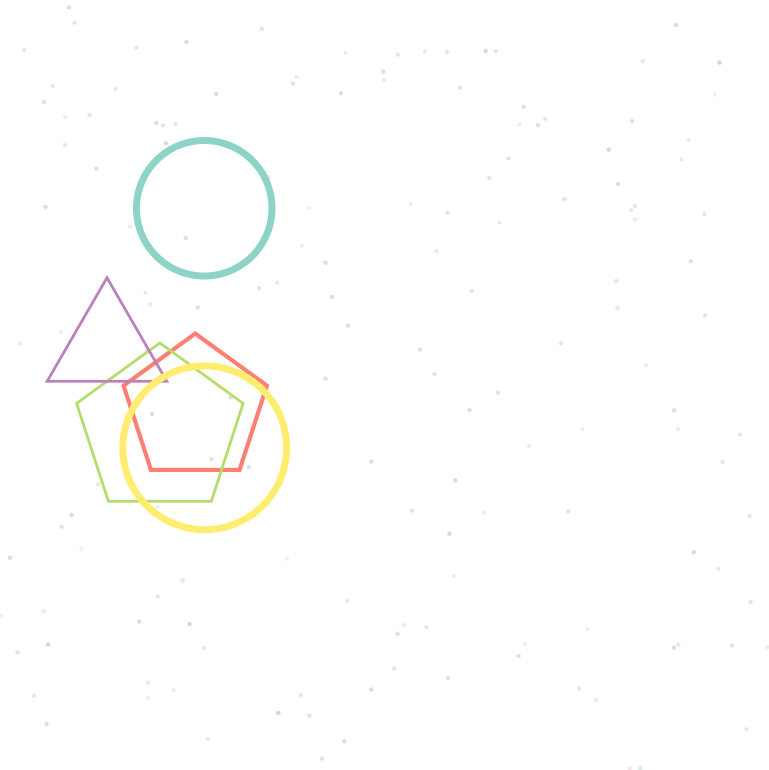[{"shape": "circle", "thickness": 2.5, "radius": 0.44, "center": [0.265, 0.73]}, {"shape": "pentagon", "thickness": 1.5, "radius": 0.49, "center": [0.254, 0.469]}, {"shape": "pentagon", "thickness": 1, "radius": 0.57, "center": [0.208, 0.441]}, {"shape": "triangle", "thickness": 1, "radius": 0.45, "center": [0.139, 0.55]}, {"shape": "circle", "thickness": 2.5, "radius": 0.53, "center": [0.266, 0.418]}]